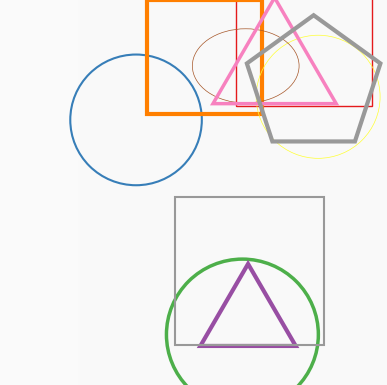[{"shape": "square", "thickness": 1, "radius": 0.88, "center": [0.784, 0.9]}, {"shape": "circle", "thickness": 1.5, "radius": 0.85, "center": [0.351, 0.689]}, {"shape": "circle", "thickness": 2.5, "radius": 0.98, "center": [0.626, 0.131]}, {"shape": "triangle", "thickness": 3, "radius": 0.71, "center": [0.64, 0.172]}, {"shape": "square", "thickness": 3, "radius": 0.74, "center": [0.528, 0.852]}, {"shape": "circle", "thickness": 0.5, "radius": 0.8, "center": [0.821, 0.749]}, {"shape": "oval", "thickness": 0.5, "radius": 0.69, "center": [0.634, 0.829]}, {"shape": "triangle", "thickness": 2.5, "radius": 0.92, "center": [0.709, 0.823]}, {"shape": "pentagon", "thickness": 3, "radius": 0.91, "center": [0.809, 0.779]}, {"shape": "square", "thickness": 1.5, "radius": 0.96, "center": [0.644, 0.297]}]